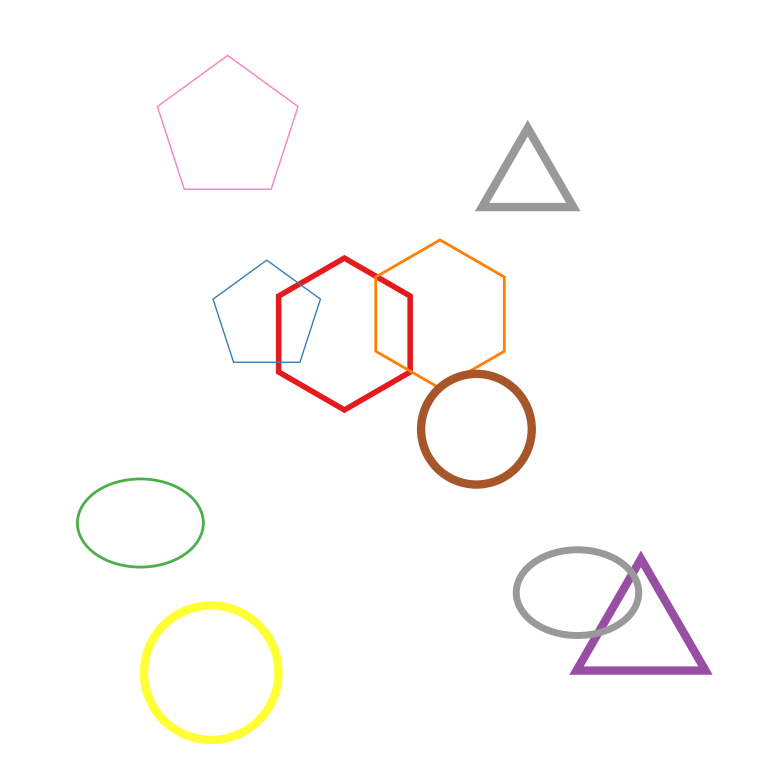[{"shape": "hexagon", "thickness": 2, "radius": 0.49, "center": [0.447, 0.566]}, {"shape": "pentagon", "thickness": 0.5, "radius": 0.37, "center": [0.346, 0.589]}, {"shape": "oval", "thickness": 1, "radius": 0.41, "center": [0.182, 0.321]}, {"shape": "triangle", "thickness": 3, "radius": 0.48, "center": [0.832, 0.177]}, {"shape": "hexagon", "thickness": 1, "radius": 0.48, "center": [0.571, 0.592]}, {"shape": "circle", "thickness": 3, "radius": 0.44, "center": [0.274, 0.126]}, {"shape": "circle", "thickness": 3, "radius": 0.36, "center": [0.619, 0.443]}, {"shape": "pentagon", "thickness": 0.5, "radius": 0.48, "center": [0.296, 0.832]}, {"shape": "oval", "thickness": 2.5, "radius": 0.4, "center": [0.75, 0.23]}, {"shape": "triangle", "thickness": 3, "radius": 0.34, "center": [0.685, 0.765]}]